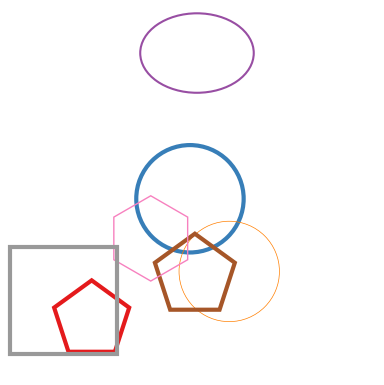[{"shape": "pentagon", "thickness": 3, "radius": 0.51, "center": [0.238, 0.169]}, {"shape": "circle", "thickness": 3, "radius": 0.7, "center": [0.493, 0.484]}, {"shape": "oval", "thickness": 1.5, "radius": 0.74, "center": [0.512, 0.862]}, {"shape": "circle", "thickness": 0.5, "radius": 0.65, "center": [0.595, 0.295]}, {"shape": "pentagon", "thickness": 3, "radius": 0.55, "center": [0.506, 0.284]}, {"shape": "hexagon", "thickness": 1, "radius": 0.55, "center": [0.392, 0.381]}, {"shape": "square", "thickness": 3, "radius": 0.7, "center": [0.164, 0.22]}]